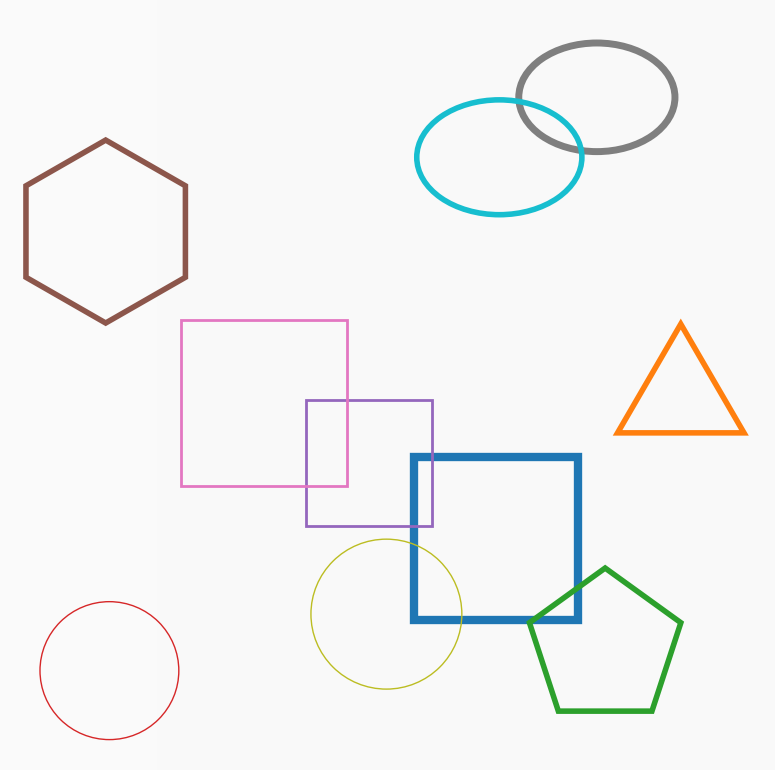[{"shape": "square", "thickness": 3, "radius": 0.53, "center": [0.641, 0.301]}, {"shape": "triangle", "thickness": 2, "radius": 0.47, "center": [0.878, 0.485]}, {"shape": "pentagon", "thickness": 2, "radius": 0.51, "center": [0.781, 0.16]}, {"shape": "circle", "thickness": 0.5, "radius": 0.45, "center": [0.141, 0.129]}, {"shape": "square", "thickness": 1, "radius": 0.41, "center": [0.477, 0.399]}, {"shape": "hexagon", "thickness": 2, "radius": 0.59, "center": [0.136, 0.699]}, {"shape": "square", "thickness": 1, "radius": 0.54, "center": [0.341, 0.477]}, {"shape": "oval", "thickness": 2.5, "radius": 0.5, "center": [0.77, 0.874]}, {"shape": "circle", "thickness": 0.5, "radius": 0.49, "center": [0.499, 0.202]}, {"shape": "oval", "thickness": 2, "radius": 0.53, "center": [0.644, 0.796]}]